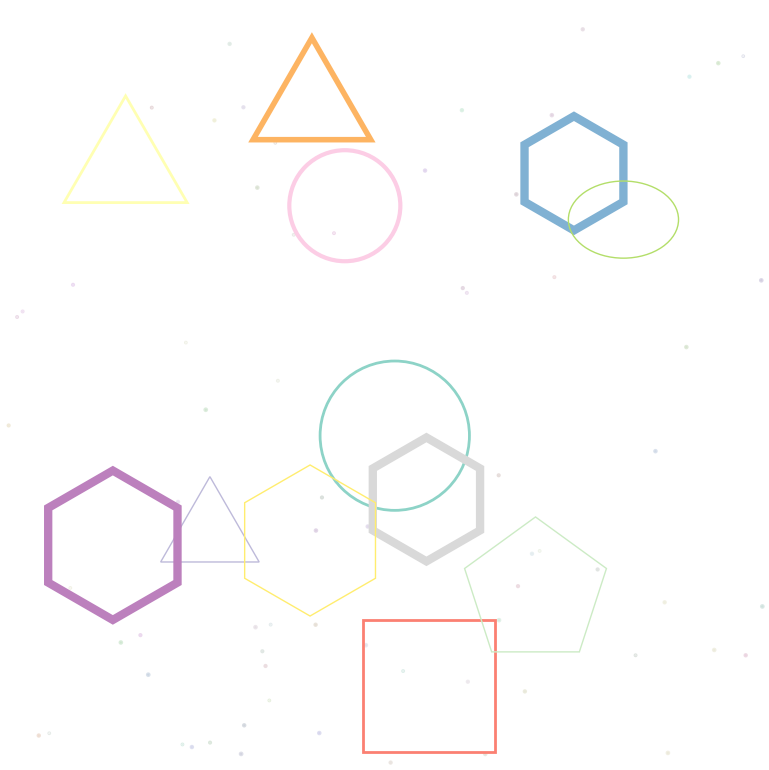[{"shape": "circle", "thickness": 1, "radius": 0.48, "center": [0.513, 0.434]}, {"shape": "triangle", "thickness": 1, "radius": 0.46, "center": [0.163, 0.783]}, {"shape": "triangle", "thickness": 0.5, "radius": 0.37, "center": [0.273, 0.307]}, {"shape": "square", "thickness": 1, "radius": 0.43, "center": [0.558, 0.109]}, {"shape": "hexagon", "thickness": 3, "radius": 0.37, "center": [0.745, 0.775]}, {"shape": "triangle", "thickness": 2, "radius": 0.44, "center": [0.405, 0.863]}, {"shape": "oval", "thickness": 0.5, "radius": 0.36, "center": [0.81, 0.715]}, {"shape": "circle", "thickness": 1.5, "radius": 0.36, "center": [0.448, 0.733]}, {"shape": "hexagon", "thickness": 3, "radius": 0.4, "center": [0.554, 0.351]}, {"shape": "hexagon", "thickness": 3, "radius": 0.48, "center": [0.147, 0.292]}, {"shape": "pentagon", "thickness": 0.5, "radius": 0.48, "center": [0.695, 0.232]}, {"shape": "hexagon", "thickness": 0.5, "radius": 0.49, "center": [0.403, 0.298]}]